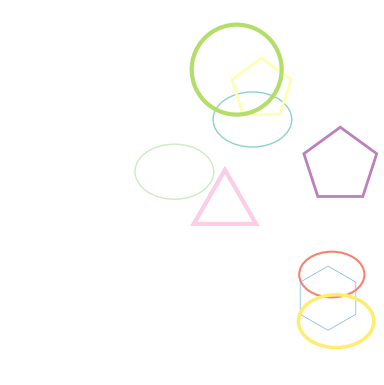[{"shape": "oval", "thickness": 1, "radius": 0.51, "center": [0.656, 0.69]}, {"shape": "pentagon", "thickness": 2, "radius": 0.4, "center": [0.679, 0.769]}, {"shape": "oval", "thickness": 1.5, "radius": 0.42, "center": [0.862, 0.287]}, {"shape": "hexagon", "thickness": 0.5, "radius": 0.42, "center": [0.852, 0.225]}, {"shape": "circle", "thickness": 3, "radius": 0.58, "center": [0.615, 0.819]}, {"shape": "triangle", "thickness": 3, "radius": 0.47, "center": [0.584, 0.465]}, {"shape": "pentagon", "thickness": 2, "radius": 0.5, "center": [0.884, 0.57]}, {"shape": "oval", "thickness": 1, "radius": 0.51, "center": [0.453, 0.554]}, {"shape": "oval", "thickness": 2.5, "radius": 0.49, "center": [0.873, 0.166]}]